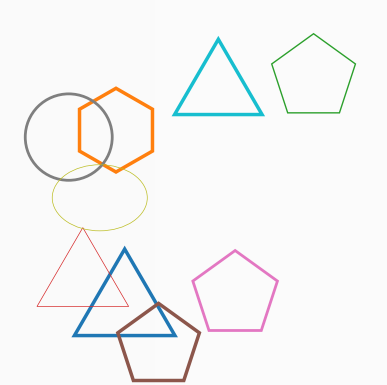[{"shape": "triangle", "thickness": 2.5, "radius": 0.75, "center": [0.322, 0.203]}, {"shape": "hexagon", "thickness": 2.5, "radius": 0.54, "center": [0.299, 0.662]}, {"shape": "pentagon", "thickness": 1, "radius": 0.57, "center": [0.809, 0.799]}, {"shape": "triangle", "thickness": 0.5, "radius": 0.68, "center": [0.214, 0.272]}, {"shape": "pentagon", "thickness": 2.5, "radius": 0.55, "center": [0.409, 0.101]}, {"shape": "pentagon", "thickness": 2, "radius": 0.57, "center": [0.607, 0.234]}, {"shape": "circle", "thickness": 2, "radius": 0.56, "center": [0.177, 0.644]}, {"shape": "oval", "thickness": 0.5, "radius": 0.61, "center": [0.257, 0.486]}, {"shape": "triangle", "thickness": 2.5, "radius": 0.65, "center": [0.563, 0.768]}]